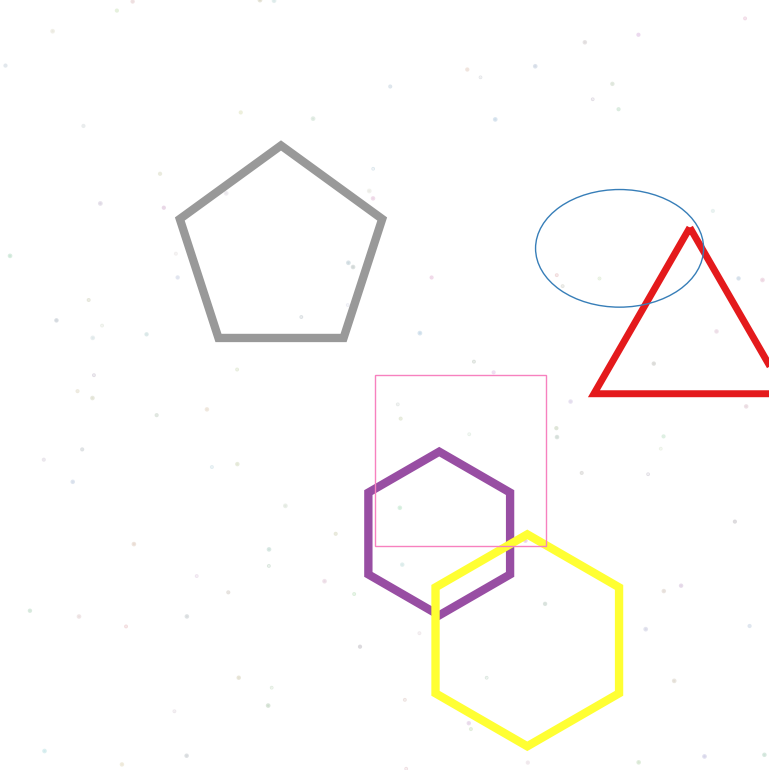[{"shape": "triangle", "thickness": 2.5, "radius": 0.72, "center": [0.896, 0.561]}, {"shape": "oval", "thickness": 0.5, "radius": 0.55, "center": [0.805, 0.677]}, {"shape": "hexagon", "thickness": 3, "radius": 0.53, "center": [0.57, 0.307]}, {"shape": "hexagon", "thickness": 3, "radius": 0.69, "center": [0.685, 0.168]}, {"shape": "square", "thickness": 0.5, "radius": 0.55, "center": [0.598, 0.402]}, {"shape": "pentagon", "thickness": 3, "radius": 0.69, "center": [0.365, 0.673]}]